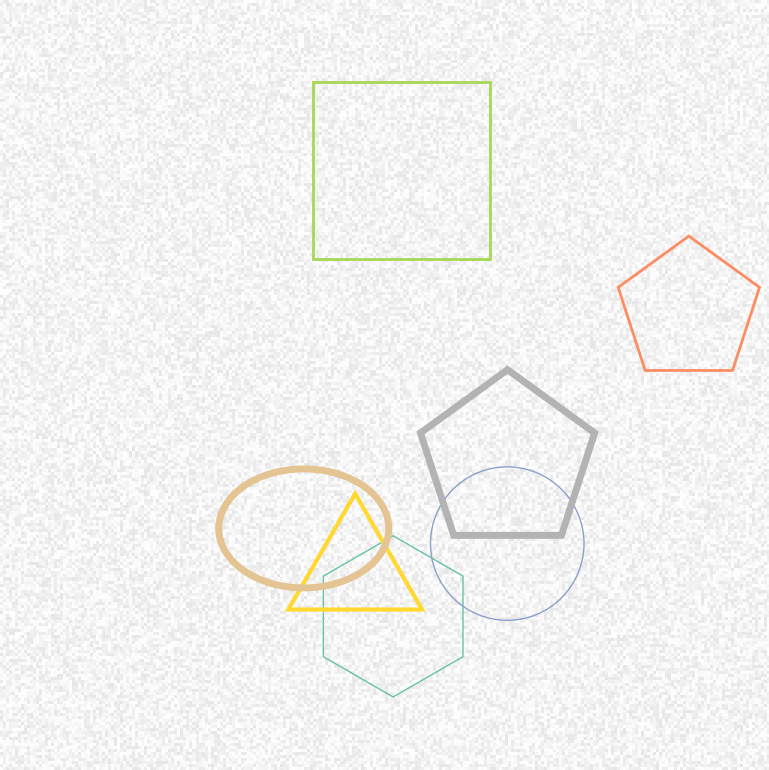[{"shape": "hexagon", "thickness": 0.5, "radius": 0.52, "center": [0.511, 0.199]}, {"shape": "pentagon", "thickness": 1, "radius": 0.48, "center": [0.895, 0.597]}, {"shape": "circle", "thickness": 0.5, "radius": 0.5, "center": [0.659, 0.294]}, {"shape": "square", "thickness": 1, "radius": 0.57, "center": [0.521, 0.778]}, {"shape": "triangle", "thickness": 1.5, "radius": 0.5, "center": [0.461, 0.259]}, {"shape": "oval", "thickness": 2.5, "radius": 0.55, "center": [0.394, 0.314]}, {"shape": "pentagon", "thickness": 2.5, "radius": 0.59, "center": [0.659, 0.401]}]